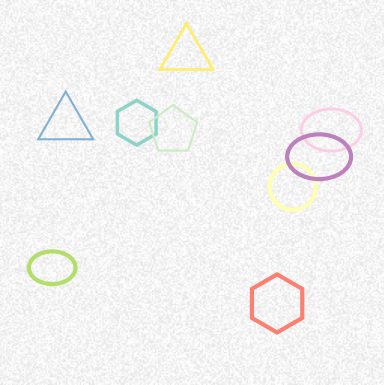[{"shape": "hexagon", "thickness": 2.5, "radius": 0.29, "center": [0.355, 0.681]}, {"shape": "circle", "thickness": 3, "radius": 0.3, "center": [0.761, 0.515]}, {"shape": "hexagon", "thickness": 3, "radius": 0.38, "center": [0.72, 0.212]}, {"shape": "triangle", "thickness": 1.5, "radius": 0.41, "center": [0.171, 0.68]}, {"shape": "oval", "thickness": 3, "radius": 0.3, "center": [0.136, 0.305]}, {"shape": "oval", "thickness": 2, "radius": 0.39, "center": [0.861, 0.662]}, {"shape": "oval", "thickness": 3, "radius": 0.42, "center": [0.829, 0.593]}, {"shape": "pentagon", "thickness": 1.5, "radius": 0.33, "center": [0.45, 0.662]}, {"shape": "triangle", "thickness": 2, "radius": 0.4, "center": [0.484, 0.859]}]